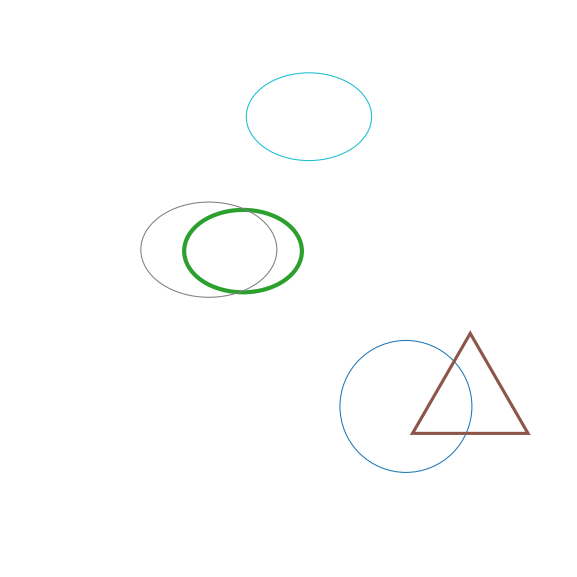[{"shape": "circle", "thickness": 0.5, "radius": 0.57, "center": [0.703, 0.295]}, {"shape": "oval", "thickness": 2, "radius": 0.51, "center": [0.421, 0.564]}, {"shape": "triangle", "thickness": 1.5, "radius": 0.58, "center": [0.814, 0.306]}, {"shape": "oval", "thickness": 0.5, "radius": 0.59, "center": [0.362, 0.567]}, {"shape": "oval", "thickness": 0.5, "radius": 0.54, "center": [0.535, 0.797]}]